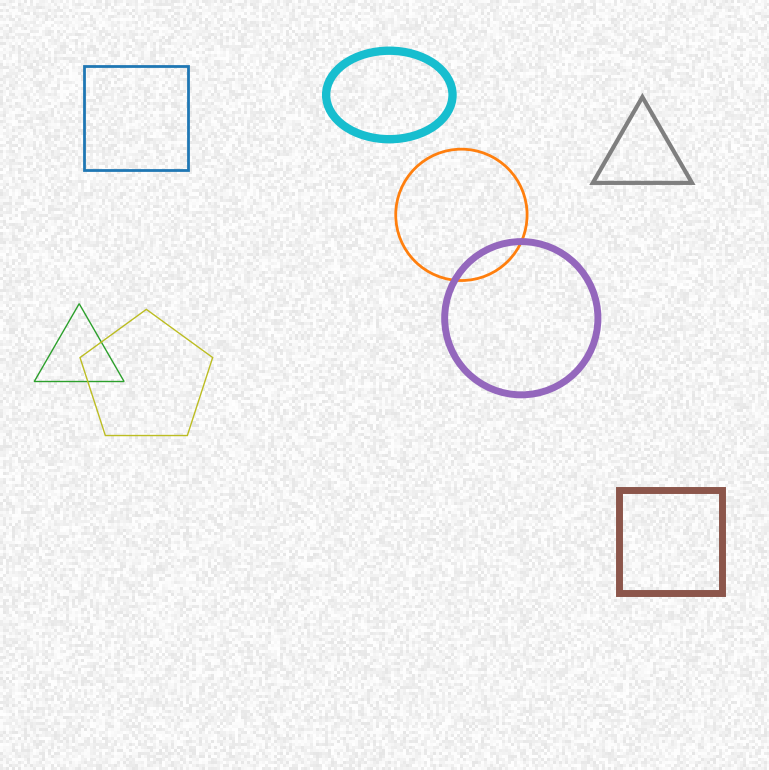[{"shape": "square", "thickness": 1, "radius": 0.34, "center": [0.177, 0.846]}, {"shape": "circle", "thickness": 1, "radius": 0.43, "center": [0.599, 0.721]}, {"shape": "triangle", "thickness": 0.5, "radius": 0.34, "center": [0.103, 0.538]}, {"shape": "circle", "thickness": 2.5, "radius": 0.5, "center": [0.677, 0.587]}, {"shape": "square", "thickness": 2.5, "radius": 0.33, "center": [0.87, 0.296]}, {"shape": "triangle", "thickness": 1.5, "radius": 0.37, "center": [0.834, 0.8]}, {"shape": "pentagon", "thickness": 0.5, "radius": 0.45, "center": [0.19, 0.508]}, {"shape": "oval", "thickness": 3, "radius": 0.41, "center": [0.506, 0.877]}]